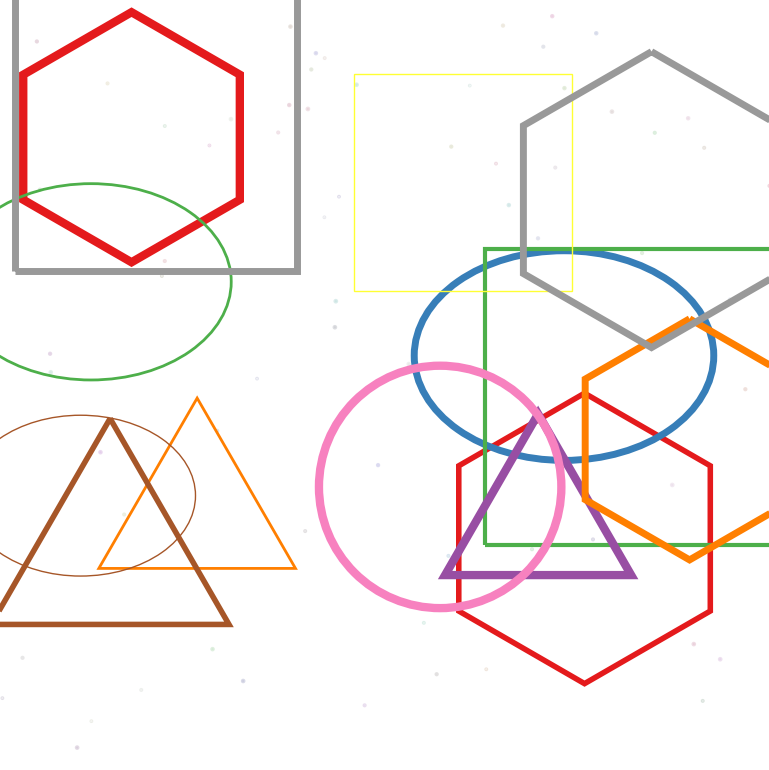[{"shape": "hexagon", "thickness": 3, "radius": 0.81, "center": [0.171, 0.822]}, {"shape": "hexagon", "thickness": 2, "radius": 0.94, "center": [0.759, 0.301]}, {"shape": "oval", "thickness": 2.5, "radius": 0.97, "center": [0.732, 0.538]}, {"shape": "square", "thickness": 1.5, "radius": 0.96, "center": [0.822, 0.484]}, {"shape": "oval", "thickness": 1, "radius": 0.91, "center": [0.118, 0.634]}, {"shape": "triangle", "thickness": 3, "radius": 0.7, "center": [0.699, 0.323]}, {"shape": "hexagon", "thickness": 2.5, "radius": 0.78, "center": [0.896, 0.429]}, {"shape": "triangle", "thickness": 1, "radius": 0.74, "center": [0.256, 0.336]}, {"shape": "square", "thickness": 0.5, "radius": 0.71, "center": [0.602, 0.763]}, {"shape": "oval", "thickness": 0.5, "radius": 0.75, "center": [0.105, 0.356]}, {"shape": "triangle", "thickness": 2, "radius": 0.89, "center": [0.143, 0.278]}, {"shape": "circle", "thickness": 3, "radius": 0.79, "center": [0.572, 0.368]}, {"shape": "square", "thickness": 2.5, "radius": 0.92, "center": [0.203, 0.831]}, {"shape": "hexagon", "thickness": 2.5, "radius": 0.96, "center": [0.846, 0.741]}]